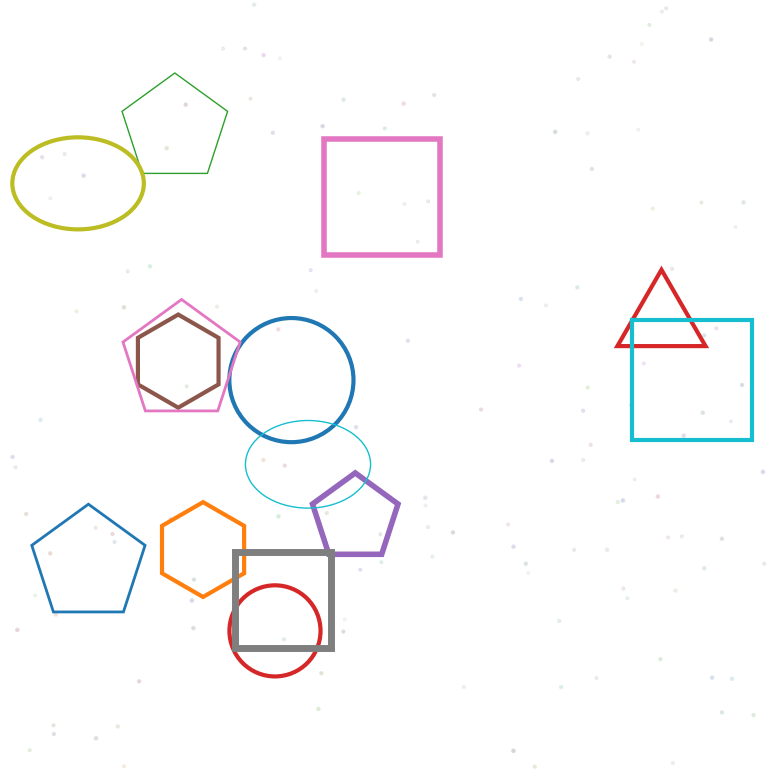[{"shape": "circle", "thickness": 1.5, "radius": 0.4, "center": [0.378, 0.506]}, {"shape": "pentagon", "thickness": 1, "radius": 0.39, "center": [0.115, 0.268]}, {"shape": "hexagon", "thickness": 1.5, "radius": 0.31, "center": [0.264, 0.286]}, {"shape": "pentagon", "thickness": 0.5, "radius": 0.36, "center": [0.227, 0.833]}, {"shape": "triangle", "thickness": 1.5, "radius": 0.33, "center": [0.859, 0.584]}, {"shape": "circle", "thickness": 1.5, "radius": 0.3, "center": [0.357, 0.181]}, {"shape": "pentagon", "thickness": 2, "radius": 0.29, "center": [0.461, 0.327]}, {"shape": "hexagon", "thickness": 1.5, "radius": 0.3, "center": [0.231, 0.531]}, {"shape": "pentagon", "thickness": 1, "radius": 0.4, "center": [0.236, 0.531]}, {"shape": "square", "thickness": 2, "radius": 0.38, "center": [0.496, 0.744]}, {"shape": "square", "thickness": 2.5, "radius": 0.31, "center": [0.367, 0.221]}, {"shape": "oval", "thickness": 1.5, "radius": 0.43, "center": [0.101, 0.762]}, {"shape": "oval", "thickness": 0.5, "radius": 0.41, "center": [0.4, 0.397]}, {"shape": "square", "thickness": 1.5, "radius": 0.39, "center": [0.899, 0.507]}]